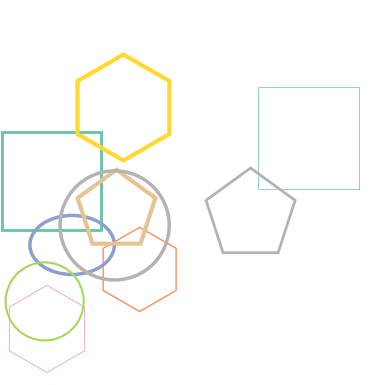[{"shape": "square", "thickness": 0.5, "radius": 0.66, "center": [0.802, 0.641]}, {"shape": "square", "thickness": 2, "radius": 0.64, "center": [0.134, 0.529]}, {"shape": "hexagon", "thickness": 1, "radius": 0.55, "center": [0.363, 0.3]}, {"shape": "oval", "thickness": 2.5, "radius": 0.55, "center": [0.187, 0.364]}, {"shape": "hexagon", "thickness": 0.5, "radius": 0.57, "center": [0.122, 0.146]}, {"shape": "circle", "thickness": 1.5, "radius": 0.51, "center": [0.116, 0.217]}, {"shape": "hexagon", "thickness": 3, "radius": 0.69, "center": [0.321, 0.721]}, {"shape": "pentagon", "thickness": 3, "radius": 0.53, "center": [0.303, 0.453]}, {"shape": "circle", "thickness": 2.5, "radius": 0.71, "center": [0.298, 0.415]}, {"shape": "pentagon", "thickness": 2, "radius": 0.61, "center": [0.651, 0.442]}]